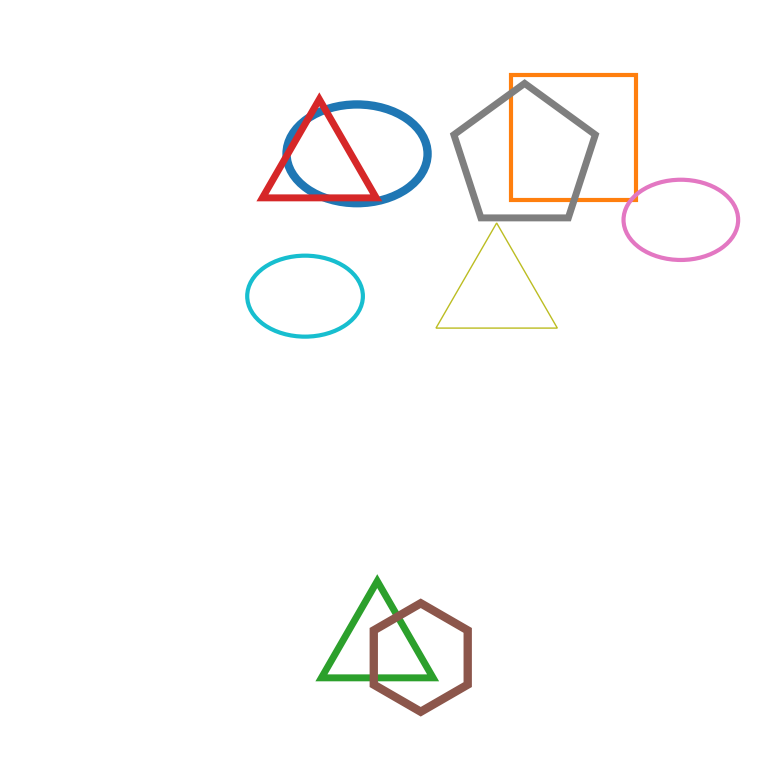[{"shape": "oval", "thickness": 3, "radius": 0.46, "center": [0.464, 0.8]}, {"shape": "square", "thickness": 1.5, "radius": 0.41, "center": [0.744, 0.821]}, {"shape": "triangle", "thickness": 2.5, "radius": 0.42, "center": [0.49, 0.162]}, {"shape": "triangle", "thickness": 2.5, "radius": 0.43, "center": [0.415, 0.786]}, {"shape": "hexagon", "thickness": 3, "radius": 0.35, "center": [0.546, 0.146]}, {"shape": "oval", "thickness": 1.5, "radius": 0.37, "center": [0.884, 0.714]}, {"shape": "pentagon", "thickness": 2.5, "radius": 0.48, "center": [0.681, 0.795]}, {"shape": "triangle", "thickness": 0.5, "radius": 0.45, "center": [0.645, 0.619]}, {"shape": "oval", "thickness": 1.5, "radius": 0.38, "center": [0.396, 0.615]}]